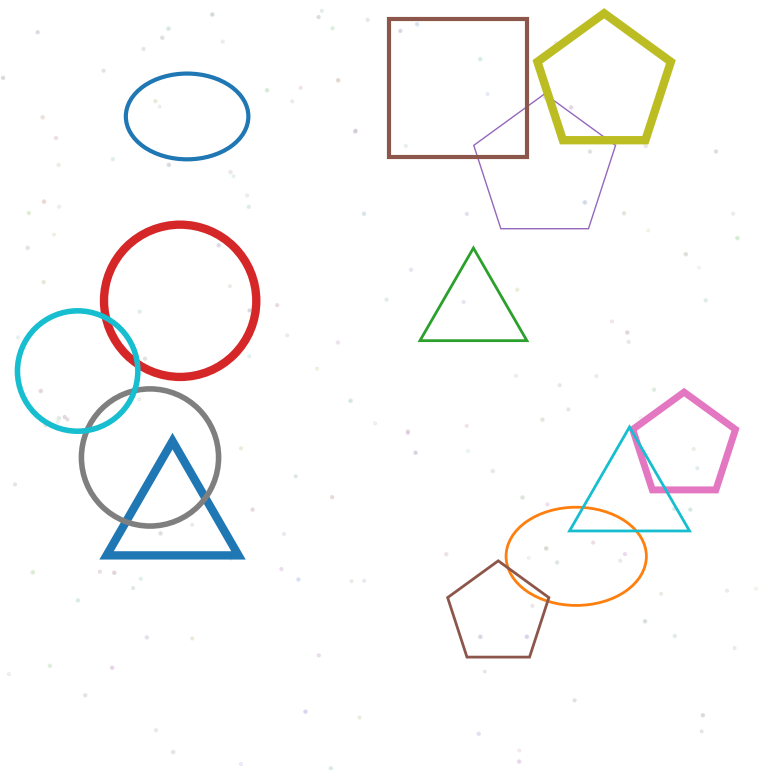[{"shape": "oval", "thickness": 1.5, "radius": 0.4, "center": [0.243, 0.849]}, {"shape": "triangle", "thickness": 3, "radius": 0.49, "center": [0.224, 0.328]}, {"shape": "oval", "thickness": 1, "radius": 0.46, "center": [0.748, 0.277]}, {"shape": "triangle", "thickness": 1, "radius": 0.4, "center": [0.615, 0.598]}, {"shape": "circle", "thickness": 3, "radius": 0.49, "center": [0.234, 0.609]}, {"shape": "pentagon", "thickness": 0.5, "radius": 0.48, "center": [0.707, 0.781]}, {"shape": "pentagon", "thickness": 1, "radius": 0.35, "center": [0.647, 0.203]}, {"shape": "square", "thickness": 1.5, "radius": 0.45, "center": [0.595, 0.886]}, {"shape": "pentagon", "thickness": 2.5, "radius": 0.35, "center": [0.888, 0.421]}, {"shape": "circle", "thickness": 2, "radius": 0.45, "center": [0.195, 0.406]}, {"shape": "pentagon", "thickness": 3, "radius": 0.46, "center": [0.785, 0.892]}, {"shape": "triangle", "thickness": 1, "radius": 0.45, "center": [0.818, 0.355]}, {"shape": "circle", "thickness": 2, "radius": 0.39, "center": [0.101, 0.518]}]